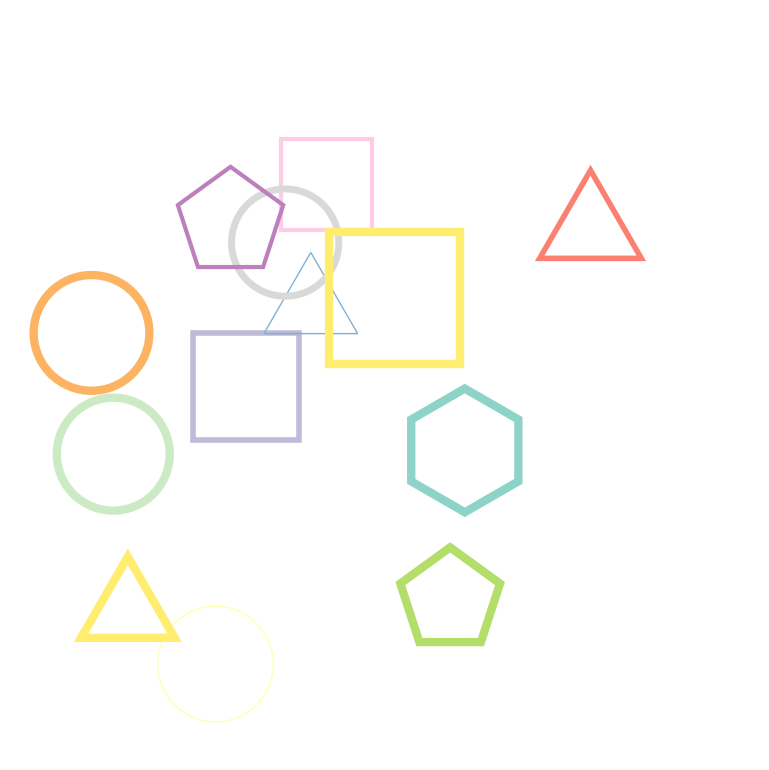[{"shape": "hexagon", "thickness": 3, "radius": 0.4, "center": [0.604, 0.415]}, {"shape": "circle", "thickness": 0.5, "radius": 0.38, "center": [0.28, 0.138]}, {"shape": "square", "thickness": 2, "radius": 0.35, "center": [0.32, 0.498]}, {"shape": "triangle", "thickness": 2, "radius": 0.38, "center": [0.767, 0.703]}, {"shape": "triangle", "thickness": 0.5, "radius": 0.35, "center": [0.404, 0.602]}, {"shape": "circle", "thickness": 3, "radius": 0.38, "center": [0.119, 0.568]}, {"shape": "pentagon", "thickness": 3, "radius": 0.34, "center": [0.585, 0.221]}, {"shape": "square", "thickness": 1.5, "radius": 0.29, "center": [0.424, 0.761]}, {"shape": "circle", "thickness": 2.5, "radius": 0.35, "center": [0.37, 0.685]}, {"shape": "pentagon", "thickness": 1.5, "radius": 0.36, "center": [0.299, 0.711]}, {"shape": "circle", "thickness": 3, "radius": 0.37, "center": [0.147, 0.41]}, {"shape": "square", "thickness": 3, "radius": 0.43, "center": [0.513, 0.613]}, {"shape": "triangle", "thickness": 3, "radius": 0.35, "center": [0.166, 0.207]}]